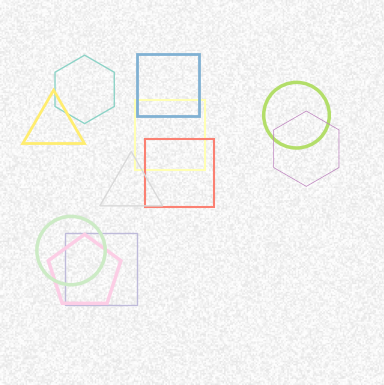[{"shape": "hexagon", "thickness": 1, "radius": 0.44, "center": [0.22, 0.768]}, {"shape": "square", "thickness": 1.5, "radius": 0.46, "center": [0.442, 0.649]}, {"shape": "square", "thickness": 1, "radius": 0.47, "center": [0.262, 0.301]}, {"shape": "square", "thickness": 1.5, "radius": 0.44, "center": [0.466, 0.55]}, {"shape": "square", "thickness": 2, "radius": 0.4, "center": [0.436, 0.78]}, {"shape": "circle", "thickness": 2.5, "radius": 0.43, "center": [0.77, 0.701]}, {"shape": "pentagon", "thickness": 2.5, "radius": 0.5, "center": [0.22, 0.292]}, {"shape": "triangle", "thickness": 1, "radius": 0.47, "center": [0.341, 0.512]}, {"shape": "hexagon", "thickness": 0.5, "radius": 0.49, "center": [0.796, 0.614]}, {"shape": "circle", "thickness": 2.5, "radius": 0.44, "center": [0.185, 0.349]}, {"shape": "triangle", "thickness": 2, "radius": 0.46, "center": [0.139, 0.673]}]